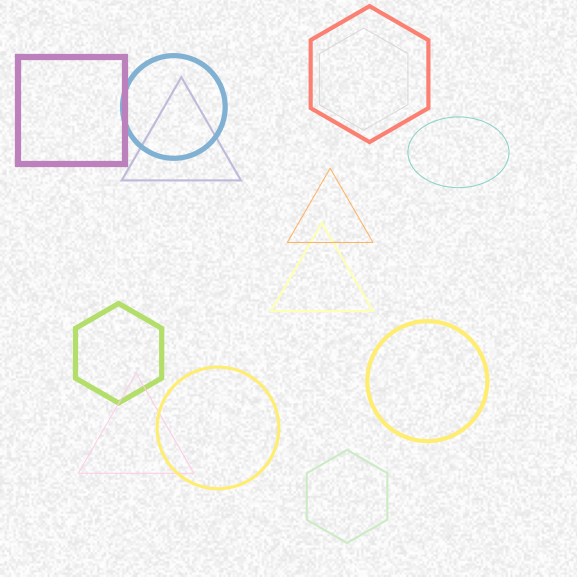[{"shape": "oval", "thickness": 0.5, "radius": 0.44, "center": [0.794, 0.735]}, {"shape": "triangle", "thickness": 1, "radius": 0.51, "center": [0.557, 0.512]}, {"shape": "triangle", "thickness": 1, "radius": 0.6, "center": [0.314, 0.746]}, {"shape": "hexagon", "thickness": 2, "radius": 0.59, "center": [0.64, 0.871]}, {"shape": "circle", "thickness": 2.5, "radius": 0.44, "center": [0.301, 0.814]}, {"shape": "triangle", "thickness": 0.5, "radius": 0.43, "center": [0.572, 0.622]}, {"shape": "hexagon", "thickness": 2.5, "radius": 0.43, "center": [0.205, 0.387]}, {"shape": "triangle", "thickness": 0.5, "radius": 0.58, "center": [0.236, 0.237]}, {"shape": "hexagon", "thickness": 0.5, "radius": 0.44, "center": [0.63, 0.862]}, {"shape": "square", "thickness": 3, "radius": 0.46, "center": [0.124, 0.808]}, {"shape": "hexagon", "thickness": 1, "radius": 0.4, "center": [0.601, 0.139]}, {"shape": "circle", "thickness": 1.5, "radius": 0.53, "center": [0.377, 0.258]}, {"shape": "circle", "thickness": 2, "radius": 0.52, "center": [0.74, 0.339]}]